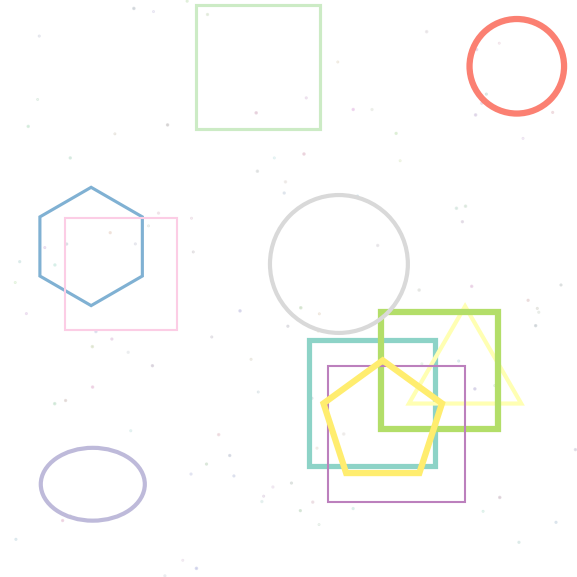[{"shape": "square", "thickness": 2.5, "radius": 0.55, "center": [0.644, 0.301]}, {"shape": "triangle", "thickness": 2, "radius": 0.56, "center": [0.805, 0.357]}, {"shape": "oval", "thickness": 2, "radius": 0.45, "center": [0.161, 0.161]}, {"shape": "circle", "thickness": 3, "radius": 0.41, "center": [0.895, 0.884]}, {"shape": "hexagon", "thickness": 1.5, "radius": 0.51, "center": [0.158, 0.572]}, {"shape": "square", "thickness": 3, "radius": 0.51, "center": [0.761, 0.358]}, {"shape": "square", "thickness": 1, "radius": 0.49, "center": [0.209, 0.525]}, {"shape": "circle", "thickness": 2, "radius": 0.6, "center": [0.587, 0.542]}, {"shape": "square", "thickness": 1, "radius": 0.59, "center": [0.687, 0.248]}, {"shape": "square", "thickness": 1.5, "radius": 0.54, "center": [0.447, 0.883]}, {"shape": "pentagon", "thickness": 3, "radius": 0.54, "center": [0.663, 0.267]}]